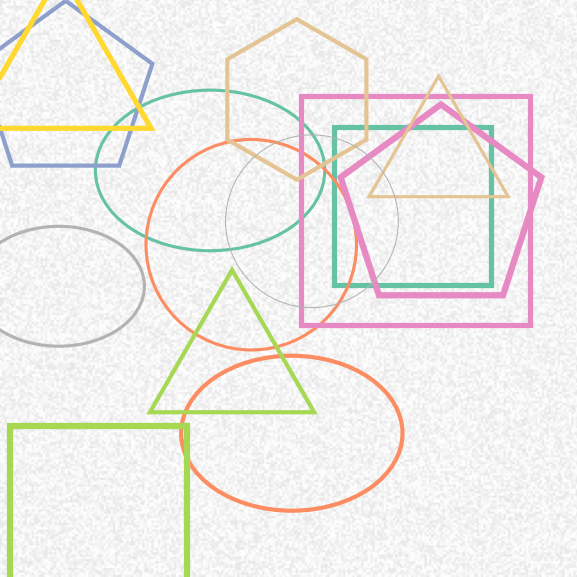[{"shape": "oval", "thickness": 1.5, "radius": 0.99, "center": [0.364, 0.704]}, {"shape": "square", "thickness": 2.5, "radius": 0.68, "center": [0.714, 0.642]}, {"shape": "oval", "thickness": 2, "radius": 0.96, "center": [0.505, 0.249]}, {"shape": "circle", "thickness": 1.5, "radius": 0.91, "center": [0.435, 0.575]}, {"shape": "pentagon", "thickness": 2, "radius": 0.79, "center": [0.114, 0.84]}, {"shape": "square", "thickness": 2.5, "radius": 0.99, "center": [0.72, 0.634]}, {"shape": "pentagon", "thickness": 3, "radius": 0.91, "center": [0.764, 0.636]}, {"shape": "square", "thickness": 3, "radius": 0.76, "center": [0.171, 0.108]}, {"shape": "triangle", "thickness": 2, "radius": 0.82, "center": [0.402, 0.367]}, {"shape": "triangle", "thickness": 2.5, "radius": 0.9, "center": [0.105, 0.867]}, {"shape": "triangle", "thickness": 1.5, "radius": 0.7, "center": [0.76, 0.728]}, {"shape": "hexagon", "thickness": 2, "radius": 0.7, "center": [0.514, 0.827]}, {"shape": "circle", "thickness": 0.5, "radius": 0.75, "center": [0.54, 0.616]}, {"shape": "oval", "thickness": 1.5, "radius": 0.74, "center": [0.102, 0.503]}]